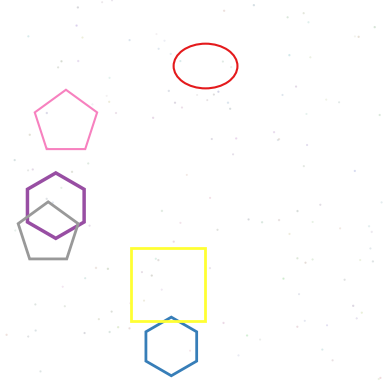[{"shape": "oval", "thickness": 1.5, "radius": 0.41, "center": [0.534, 0.829]}, {"shape": "hexagon", "thickness": 2, "radius": 0.38, "center": [0.445, 0.1]}, {"shape": "hexagon", "thickness": 2.5, "radius": 0.42, "center": [0.145, 0.466]}, {"shape": "square", "thickness": 2, "radius": 0.48, "center": [0.436, 0.261]}, {"shape": "pentagon", "thickness": 1.5, "radius": 0.43, "center": [0.171, 0.682]}, {"shape": "pentagon", "thickness": 2, "radius": 0.41, "center": [0.125, 0.394]}]